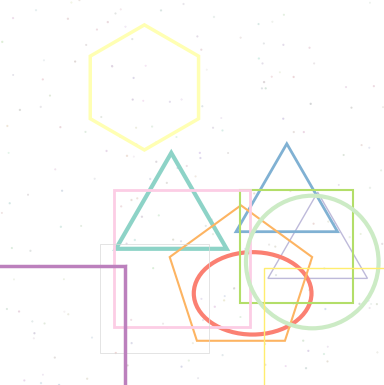[{"shape": "triangle", "thickness": 3, "radius": 0.83, "center": [0.445, 0.437]}, {"shape": "hexagon", "thickness": 2.5, "radius": 0.81, "center": [0.375, 0.773]}, {"shape": "triangle", "thickness": 1, "radius": 0.75, "center": [0.825, 0.352]}, {"shape": "oval", "thickness": 3, "radius": 0.76, "center": [0.656, 0.238]}, {"shape": "triangle", "thickness": 2, "radius": 0.76, "center": [0.745, 0.474]}, {"shape": "pentagon", "thickness": 1.5, "radius": 0.97, "center": [0.626, 0.272]}, {"shape": "square", "thickness": 1.5, "radius": 0.73, "center": [0.769, 0.361]}, {"shape": "square", "thickness": 2, "radius": 0.89, "center": [0.472, 0.329]}, {"shape": "square", "thickness": 0.5, "radius": 0.71, "center": [0.402, 0.225]}, {"shape": "square", "thickness": 2.5, "radius": 0.97, "center": [0.129, 0.115]}, {"shape": "circle", "thickness": 3, "radius": 0.86, "center": [0.811, 0.319]}, {"shape": "square", "thickness": 1, "radius": 0.94, "center": [0.875, 0.114]}]